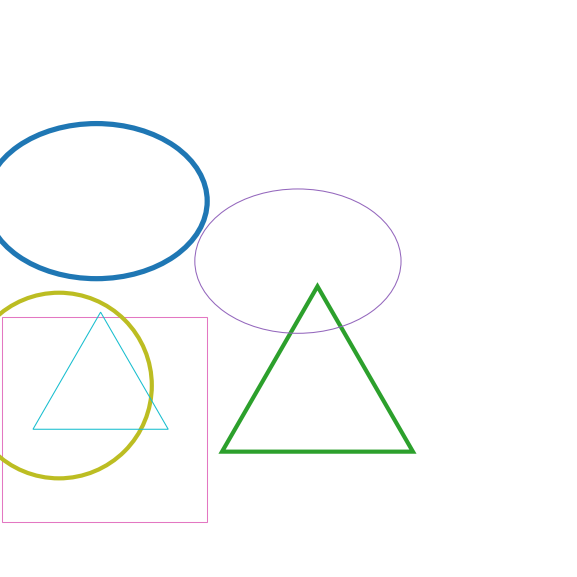[{"shape": "oval", "thickness": 2.5, "radius": 0.96, "center": [0.167, 0.651]}, {"shape": "triangle", "thickness": 2, "radius": 0.95, "center": [0.55, 0.312]}, {"shape": "oval", "thickness": 0.5, "radius": 0.89, "center": [0.516, 0.547]}, {"shape": "square", "thickness": 0.5, "radius": 0.89, "center": [0.181, 0.272]}, {"shape": "circle", "thickness": 2, "radius": 0.8, "center": [0.102, 0.332]}, {"shape": "triangle", "thickness": 0.5, "radius": 0.68, "center": [0.174, 0.323]}]